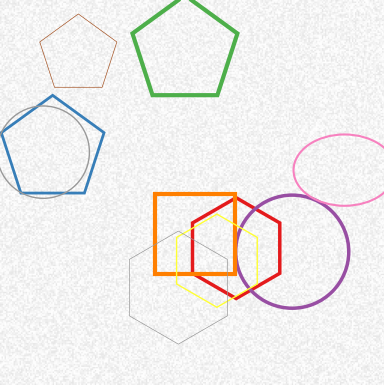[{"shape": "hexagon", "thickness": 2.5, "radius": 0.65, "center": [0.613, 0.356]}, {"shape": "pentagon", "thickness": 2, "radius": 0.7, "center": [0.137, 0.612]}, {"shape": "pentagon", "thickness": 3, "radius": 0.72, "center": [0.48, 0.869]}, {"shape": "circle", "thickness": 2.5, "radius": 0.73, "center": [0.759, 0.346]}, {"shape": "square", "thickness": 3, "radius": 0.52, "center": [0.506, 0.392]}, {"shape": "hexagon", "thickness": 1, "radius": 0.6, "center": [0.563, 0.323]}, {"shape": "pentagon", "thickness": 0.5, "radius": 0.53, "center": [0.203, 0.858]}, {"shape": "oval", "thickness": 1.5, "radius": 0.66, "center": [0.895, 0.558]}, {"shape": "circle", "thickness": 1, "radius": 0.6, "center": [0.112, 0.605]}, {"shape": "hexagon", "thickness": 0.5, "radius": 0.73, "center": [0.463, 0.253]}]